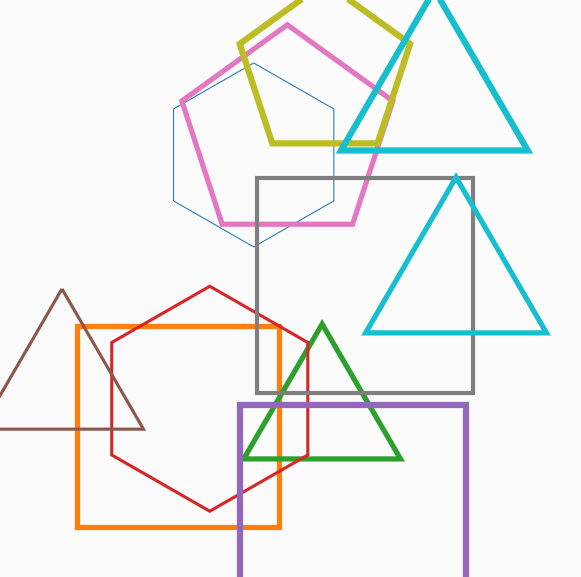[{"shape": "hexagon", "thickness": 0.5, "radius": 0.8, "center": [0.436, 0.731]}, {"shape": "square", "thickness": 2.5, "radius": 0.87, "center": [0.306, 0.261]}, {"shape": "triangle", "thickness": 2.5, "radius": 0.78, "center": [0.554, 0.282]}, {"shape": "hexagon", "thickness": 1.5, "radius": 0.97, "center": [0.361, 0.309]}, {"shape": "square", "thickness": 3, "radius": 0.97, "center": [0.607, 0.103]}, {"shape": "triangle", "thickness": 1.5, "radius": 0.81, "center": [0.107, 0.337]}, {"shape": "pentagon", "thickness": 2.5, "radius": 0.95, "center": [0.494, 0.765]}, {"shape": "square", "thickness": 2, "radius": 0.93, "center": [0.628, 0.505]}, {"shape": "pentagon", "thickness": 3, "radius": 0.77, "center": [0.559, 0.876]}, {"shape": "triangle", "thickness": 2.5, "radius": 0.9, "center": [0.785, 0.513]}, {"shape": "triangle", "thickness": 3, "radius": 0.93, "center": [0.747, 0.831]}]